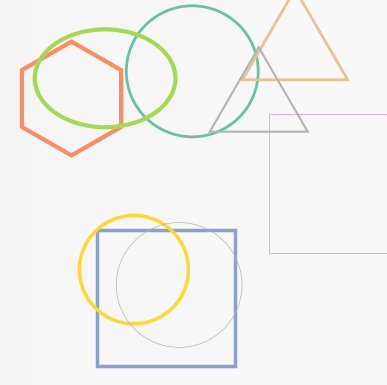[{"shape": "circle", "thickness": 2, "radius": 0.85, "center": [0.496, 0.815]}, {"shape": "hexagon", "thickness": 3, "radius": 0.74, "center": [0.184, 0.744]}, {"shape": "square", "thickness": 2.5, "radius": 0.89, "center": [0.429, 0.226]}, {"shape": "square", "thickness": 0.5, "radius": 0.9, "center": [0.874, 0.524]}, {"shape": "oval", "thickness": 3, "radius": 0.91, "center": [0.271, 0.797]}, {"shape": "circle", "thickness": 2.5, "radius": 0.7, "center": [0.345, 0.3]}, {"shape": "triangle", "thickness": 2, "radius": 0.78, "center": [0.761, 0.871]}, {"shape": "triangle", "thickness": 1.5, "radius": 0.73, "center": [0.668, 0.731]}, {"shape": "circle", "thickness": 0.5, "radius": 0.81, "center": [0.462, 0.26]}]